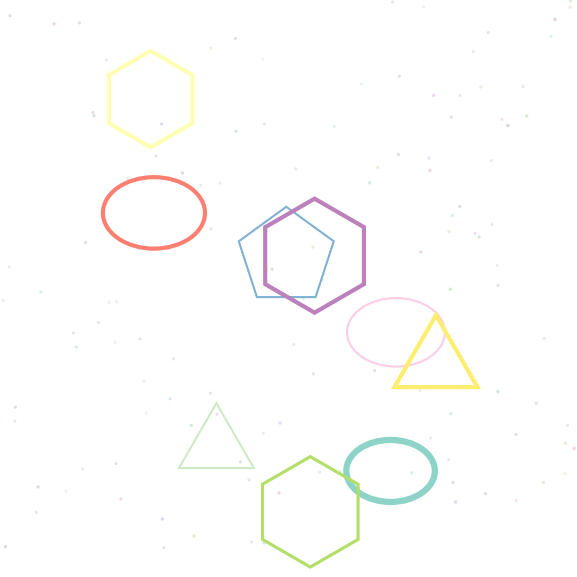[{"shape": "oval", "thickness": 3, "radius": 0.38, "center": [0.676, 0.184]}, {"shape": "hexagon", "thickness": 2, "radius": 0.42, "center": [0.261, 0.828]}, {"shape": "oval", "thickness": 2, "radius": 0.44, "center": [0.267, 0.63]}, {"shape": "pentagon", "thickness": 1, "radius": 0.43, "center": [0.496, 0.555]}, {"shape": "hexagon", "thickness": 1.5, "radius": 0.48, "center": [0.537, 0.113]}, {"shape": "oval", "thickness": 1, "radius": 0.42, "center": [0.686, 0.424]}, {"shape": "hexagon", "thickness": 2, "radius": 0.49, "center": [0.545, 0.556]}, {"shape": "triangle", "thickness": 1, "radius": 0.37, "center": [0.375, 0.226]}, {"shape": "triangle", "thickness": 2, "radius": 0.41, "center": [0.755, 0.37]}]